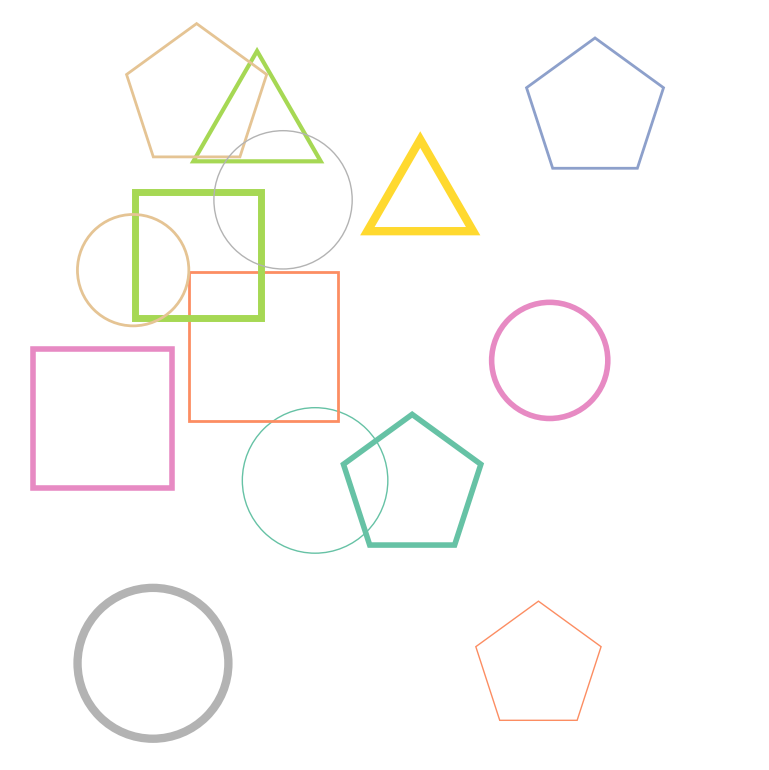[{"shape": "circle", "thickness": 0.5, "radius": 0.47, "center": [0.409, 0.376]}, {"shape": "pentagon", "thickness": 2, "radius": 0.47, "center": [0.535, 0.368]}, {"shape": "pentagon", "thickness": 0.5, "radius": 0.43, "center": [0.699, 0.134]}, {"shape": "square", "thickness": 1, "radius": 0.48, "center": [0.342, 0.55]}, {"shape": "pentagon", "thickness": 1, "radius": 0.47, "center": [0.773, 0.857]}, {"shape": "circle", "thickness": 2, "radius": 0.38, "center": [0.714, 0.532]}, {"shape": "square", "thickness": 2, "radius": 0.45, "center": [0.133, 0.456]}, {"shape": "square", "thickness": 2.5, "radius": 0.41, "center": [0.257, 0.669]}, {"shape": "triangle", "thickness": 1.5, "radius": 0.48, "center": [0.334, 0.838]}, {"shape": "triangle", "thickness": 3, "radius": 0.4, "center": [0.546, 0.739]}, {"shape": "circle", "thickness": 1, "radius": 0.36, "center": [0.173, 0.649]}, {"shape": "pentagon", "thickness": 1, "radius": 0.48, "center": [0.255, 0.874]}, {"shape": "circle", "thickness": 0.5, "radius": 0.45, "center": [0.368, 0.74]}, {"shape": "circle", "thickness": 3, "radius": 0.49, "center": [0.199, 0.139]}]